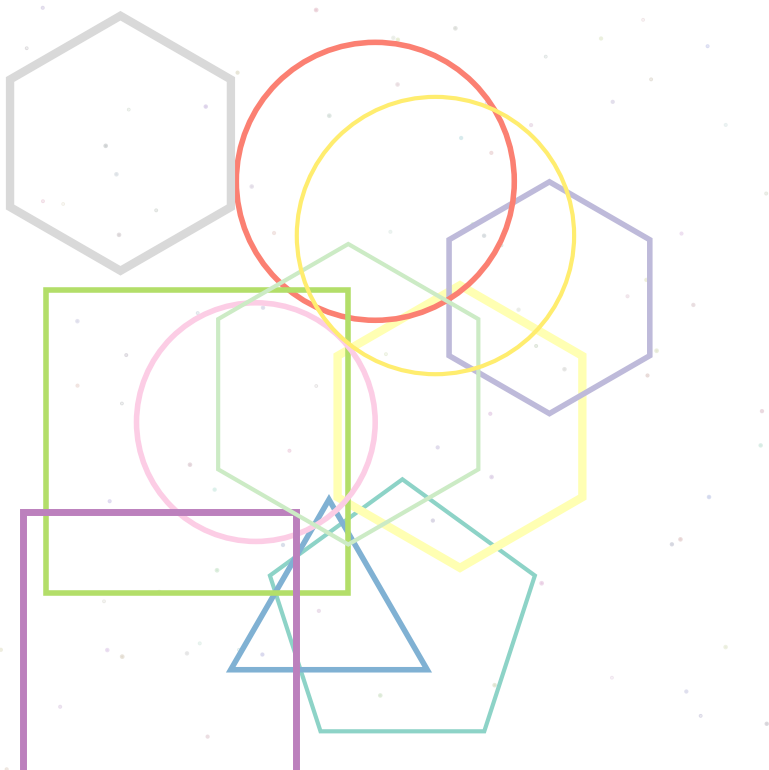[{"shape": "pentagon", "thickness": 1.5, "radius": 0.9, "center": [0.523, 0.197]}, {"shape": "hexagon", "thickness": 3, "radius": 0.92, "center": [0.597, 0.446]}, {"shape": "hexagon", "thickness": 2, "radius": 0.75, "center": [0.714, 0.613]}, {"shape": "circle", "thickness": 2, "radius": 0.9, "center": [0.487, 0.765]}, {"shape": "triangle", "thickness": 2, "radius": 0.74, "center": [0.427, 0.204]}, {"shape": "square", "thickness": 2, "radius": 0.98, "center": [0.256, 0.427]}, {"shape": "circle", "thickness": 2, "radius": 0.77, "center": [0.332, 0.452]}, {"shape": "hexagon", "thickness": 3, "radius": 0.83, "center": [0.156, 0.814]}, {"shape": "square", "thickness": 2.5, "radius": 0.89, "center": [0.207, 0.159]}, {"shape": "hexagon", "thickness": 1.5, "radius": 0.98, "center": [0.452, 0.488]}, {"shape": "circle", "thickness": 1.5, "radius": 0.9, "center": [0.566, 0.694]}]